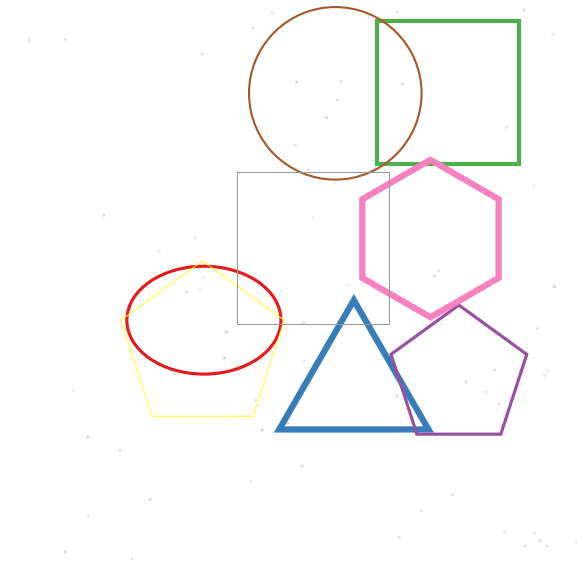[{"shape": "oval", "thickness": 1.5, "radius": 0.67, "center": [0.353, 0.445]}, {"shape": "triangle", "thickness": 3, "radius": 0.75, "center": [0.613, 0.33]}, {"shape": "square", "thickness": 2, "radius": 0.62, "center": [0.776, 0.839]}, {"shape": "pentagon", "thickness": 1.5, "radius": 0.62, "center": [0.795, 0.347]}, {"shape": "pentagon", "thickness": 0.5, "radius": 0.74, "center": [0.351, 0.399]}, {"shape": "circle", "thickness": 1, "radius": 0.75, "center": [0.581, 0.838]}, {"shape": "hexagon", "thickness": 3, "radius": 0.68, "center": [0.745, 0.586]}, {"shape": "square", "thickness": 0.5, "radius": 0.66, "center": [0.542, 0.569]}]